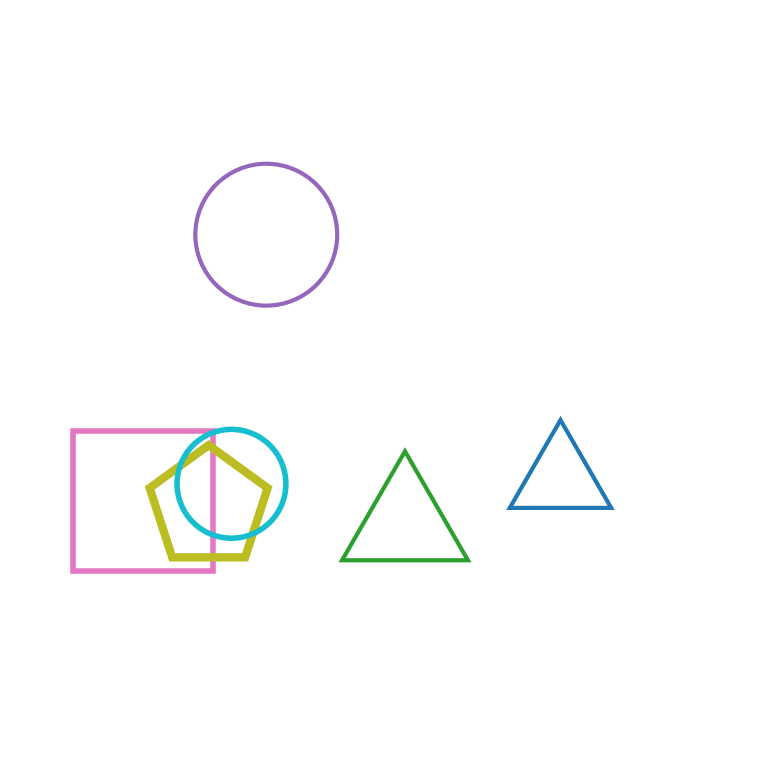[{"shape": "triangle", "thickness": 1.5, "radius": 0.38, "center": [0.728, 0.378]}, {"shape": "triangle", "thickness": 1.5, "radius": 0.47, "center": [0.526, 0.32]}, {"shape": "circle", "thickness": 1.5, "radius": 0.46, "center": [0.346, 0.695]}, {"shape": "square", "thickness": 2, "radius": 0.45, "center": [0.185, 0.349]}, {"shape": "pentagon", "thickness": 3, "radius": 0.4, "center": [0.271, 0.341]}, {"shape": "circle", "thickness": 2, "radius": 0.35, "center": [0.301, 0.372]}]